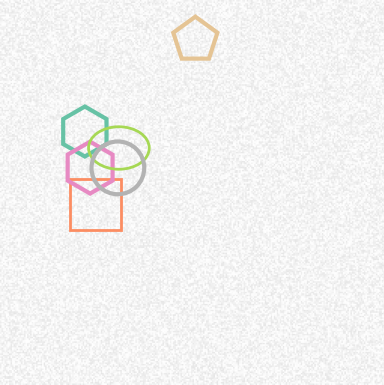[{"shape": "hexagon", "thickness": 3, "radius": 0.32, "center": [0.22, 0.658]}, {"shape": "square", "thickness": 2, "radius": 0.33, "center": [0.248, 0.469]}, {"shape": "hexagon", "thickness": 3, "radius": 0.34, "center": [0.234, 0.565]}, {"shape": "oval", "thickness": 2, "radius": 0.39, "center": [0.309, 0.616]}, {"shape": "pentagon", "thickness": 3, "radius": 0.3, "center": [0.507, 0.896]}, {"shape": "circle", "thickness": 3, "radius": 0.34, "center": [0.306, 0.564]}]